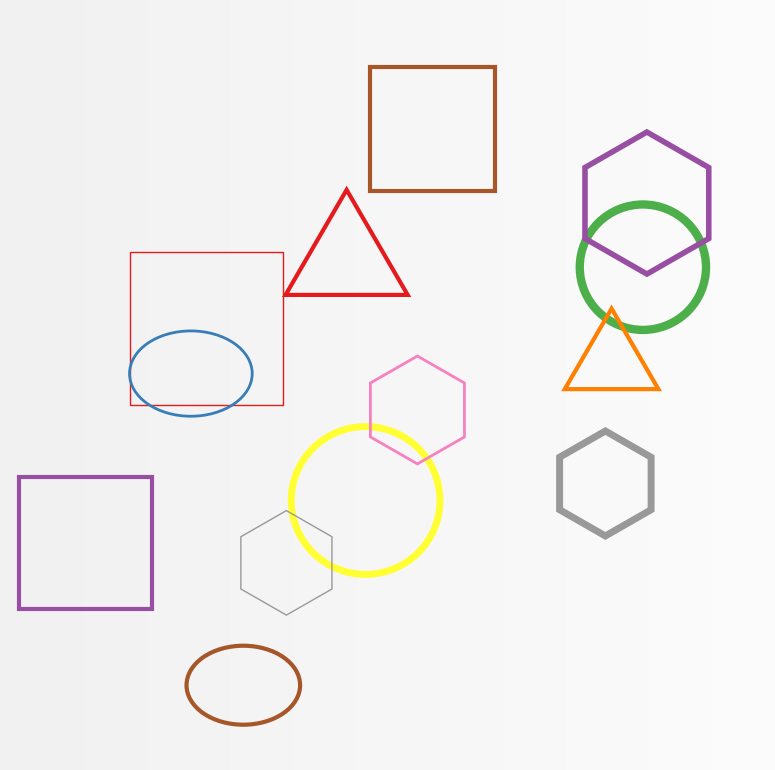[{"shape": "triangle", "thickness": 1.5, "radius": 0.45, "center": [0.447, 0.662]}, {"shape": "square", "thickness": 0.5, "radius": 0.49, "center": [0.267, 0.573]}, {"shape": "oval", "thickness": 1, "radius": 0.4, "center": [0.246, 0.515]}, {"shape": "circle", "thickness": 3, "radius": 0.41, "center": [0.83, 0.653]}, {"shape": "square", "thickness": 1.5, "radius": 0.43, "center": [0.11, 0.295]}, {"shape": "hexagon", "thickness": 2, "radius": 0.46, "center": [0.835, 0.736]}, {"shape": "triangle", "thickness": 1.5, "radius": 0.35, "center": [0.789, 0.53]}, {"shape": "circle", "thickness": 2.5, "radius": 0.48, "center": [0.472, 0.35]}, {"shape": "square", "thickness": 1.5, "radius": 0.4, "center": [0.558, 0.833]}, {"shape": "oval", "thickness": 1.5, "radius": 0.37, "center": [0.314, 0.11]}, {"shape": "hexagon", "thickness": 1, "radius": 0.35, "center": [0.539, 0.468]}, {"shape": "hexagon", "thickness": 2.5, "radius": 0.34, "center": [0.781, 0.372]}, {"shape": "hexagon", "thickness": 0.5, "radius": 0.34, "center": [0.37, 0.269]}]